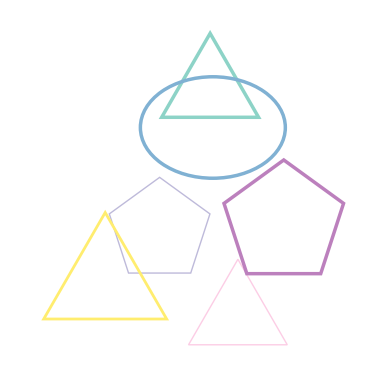[{"shape": "triangle", "thickness": 2.5, "radius": 0.73, "center": [0.546, 0.768]}, {"shape": "pentagon", "thickness": 1, "radius": 0.69, "center": [0.415, 0.402]}, {"shape": "oval", "thickness": 2.5, "radius": 0.94, "center": [0.553, 0.669]}, {"shape": "triangle", "thickness": 1, "radius": 0.74, "center": [0.618, 0.178]}, {"shape": "pentagon", "thickness": 2.5, "radius": 0.82, "center": [0.737, 0.421]}, {"shape": "triangle", "thickness": 2, "radius": 0.92, "center": [0.273, 0.264]}]